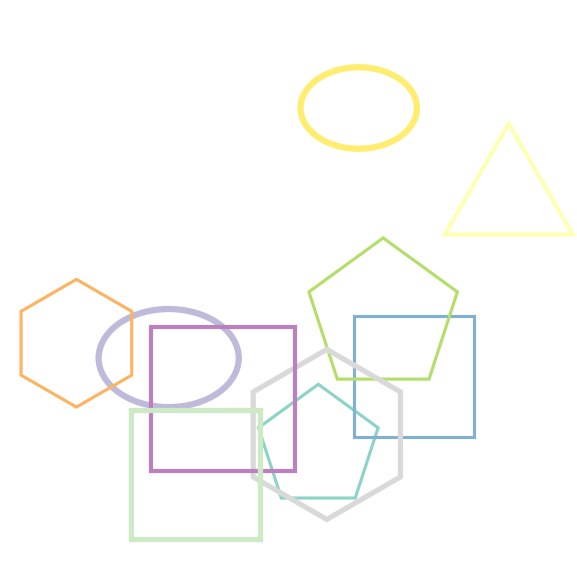[{"shape": "pentagon", "thickness": 1.5, "radius": 0.54, "center": [0.551, 0.225]}, {"shape": "triangle", "thickness": 2, "radius": 0.64, "center": [0.881, 0.657]}, {"shape": "oval", "thickness": 3, "radius": 0.61, "center": [0.292, 0.379]}, {"shape": "square", "thickness": 1.5, "radius": 0.52, "center": [0.717, 0.347]}, {"shape": "hexagon", "thickness": 1.5, "radius": 0.55, "center": [0.132, 0.405]}, {"shape": "pentagon", "thickness": 1.5, "radius": 0.68, "center": [0.663, 0.452]}, {"shape": "hexagon", "thickness": 2.5, "radius": 0.74, "center": [0.566, 0.247]}, {"shape": "square", "thickness": 2, "radius": 0.62, "center": [0.386, 0.309]}, {"shape": "square", "thickness": 2.5, "radius": 0.56, "center": [0.338, 0.177]}, {"shape": "oval", "thickness": 3, "radius": 0.5, "center": [0.621, 0.812]}]